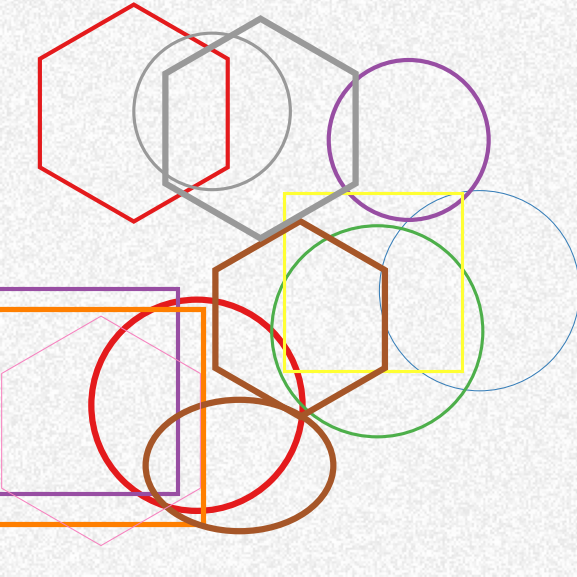[{"shape": "circle", "thickness": 3, "radius": 0.91, "center": [0.341, 0.297]}, {"shape": "hexagon", "thickness": 2, "radius": 0.94, "center": [0.232, 0.803]}, {"shape": "circle", "thickness": 0.5, "radius": 0.87, "center": [0.83, 0.496]}, {"shape": "circle", "thickness": 1.5, "radius": 0.91, "center": [0.653, 0.425]}, {"shape": "square", "thickness": 2, "radius": 0.89, "center": [0.131, 0.321]}, {"shape": "circle", "thickness": 2, "radius": 0.69, "center": [0.708, 0.757]}, {"shape": "square", "thickness": 2.5, "radius": 0.93, "center": [0.165, 0.277]}, {"shape": "square", "thickness": 1.5, "radius": 0.77, "center": [0.646, 0.511]}, {"shape": "oval", "thickness": 3, "radius": 0.81, "center": [0.415, 0.193]}, {"shape": "hexagon", "thickness": 3, "radius": 0.85, "center": [0.52, 0.447]}, {"shape": "hexagon", "thickness": 0.5, "radius": 0.99, "center": [0.175, 0.253]}, {"shape": "hexagon", "thickness": 3, "radius": 0.95, "center": [0.451, 0.777]}, {"shape": "circle", "thickness": 1.5, "radius": 0.68, "center": [0.367, 0.806]}]